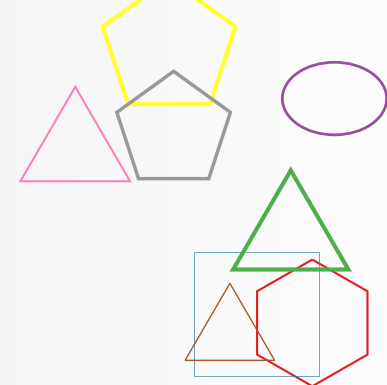[{"shape": "hexagon", "thickness": 1.5, "radius": 0.82, "center": [0.806, 0.161]}, {"shape": "square", "thickness": 0.5, "radius": 0.81, "center": [0.662, 0.184]}, {"shape": "triangle", "thickness": 3, "radius": 0.86, "center": [0.75, 0.386]}, {"shape": "oval", "thickness": 2, "radius": 0.67, "center": [0.863, 0.744]}, {"shape": "pentagon", "thickness": 3, "radius": 0.9, "center": [0.436, 0.875]}, {"shape": "triangle", "thickness": 1, "radius": 0.67, "center": [0.593, 0.131]}, {"shape": "triangle", "thickness": 1.5, "radius": 0.82, "center": [0.194, 0.611]}, {"shape": "pentagon", "thickness": 2.5, "radius": 0.77, "center": [0.448, 0.661]}]